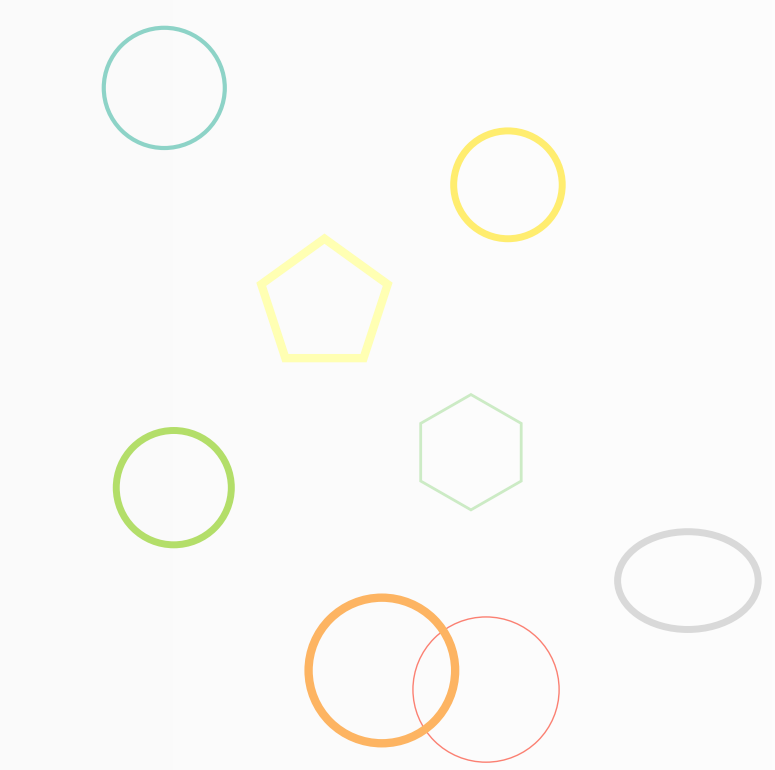[{"shape": "circle", "thickness": 1.5, "radius": 0.39, "center": [0.212, 0.886]}, {"shape": "pentagon", "thickness": 3, "radius": 0.43, "center": [0.419, 0.604]}, {"shape": "circle", "thickness": 0.5, "radius": 0.47, "center": [0.627, 0.104]}, {"shape": "circle", "thickness": 3, "radius": 0.47, "center": [0.493, 0.129]}, {"shape": "circle", "thickness": 2.5, "radius": 0.37, "center": [0.224, 0.367]}, {"shape": "oval", "thickness": 2.5, "radius": 0.45, "center": [0.888, 0.246]}, {"shape": "hexagon", "thickness": 1, "radius": 0.37, "center": [0.608, 0.413]}, {"shape": "circle", "thickness": 2.5, "radius": 0.35, "center": [0.655, 0.76]}]